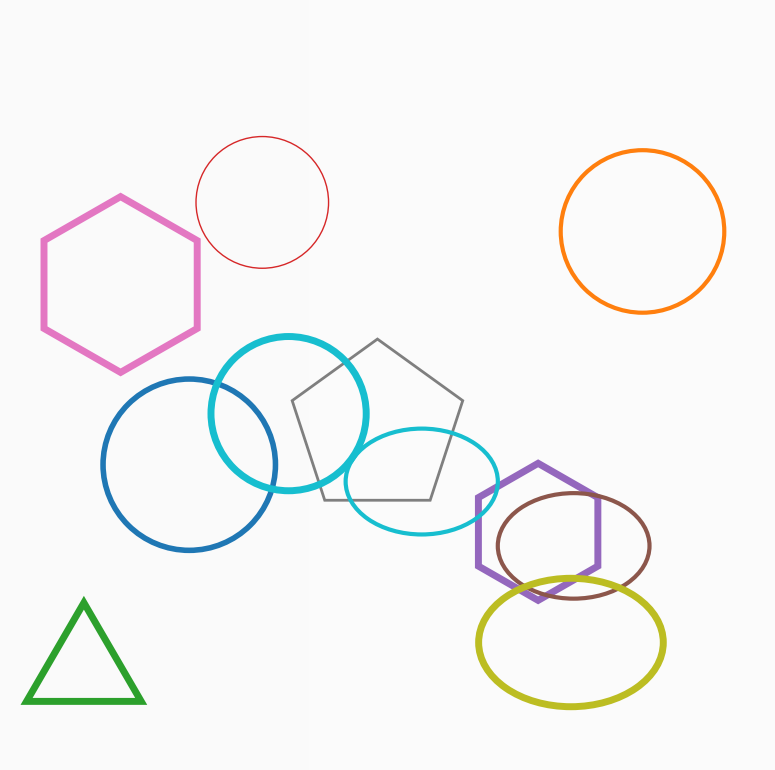[{"shape": "circle", "thickness": 2, "radius": 0.56, "center": [0.244, 0.397]}, {"shape": "circle", "thickness": 1.5, "radius": 0.53, "center": [0.829, 0.699]}, {"shape": "triangle", "thickness": 2.5, "radius": 0.43, "center": [0.108, 0.132]}, {"shape": "circle", "thickness": 0.5, "radius": 0.43, "center": [0.338, 0.737]}, {"shape": "hexagon", "thickness": 2.5, "radius": 0.44, "center": [0.694, 0.309]}, {"shape": "oval", "thickness": 1.5, "radius": 0.49, "center": [0.74, 0.291]}, {"shape": "hexagon", "thickness": 2.5, "radius": 0.57, "center": [0.156, 0.63]}, {"shape": "pentagon", "thickness": 1, "radius": 0.58, "center": [0.487, 0.444]}, {"shape": "oval", "thickness": 2.5, "radius": 0.6, "center": [0.737, 0.166]}, {"shape": "circle", "thickness": 2.5, "radius": 0.5, "center": [0.372, 0.463]}, {"shape": "oval", "thickness": 1.5, "radius": 0.49, "center": [0.544, 0.375]}]